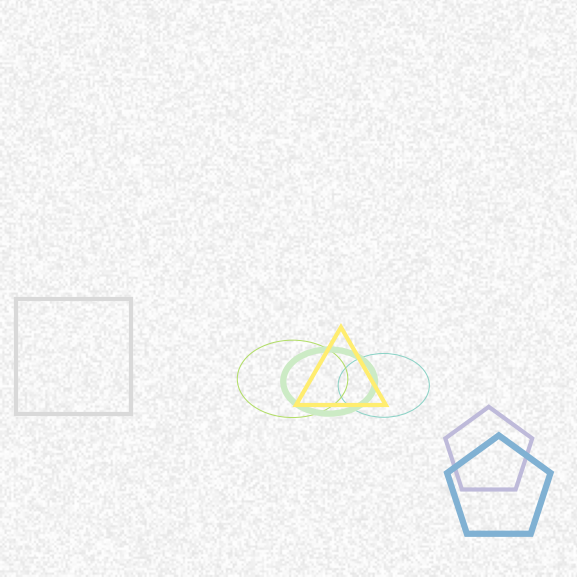[{"shape": "oval", "thickness": 0.5, "radius": 0.39, "center": [0.665, 0.332]}, {"shape": "pentagon", "thickness": 2, "radius": 0.4, "center": [0.846, 0.216]}, {"shape": "pentagon", "thickness": 3, "radius": 0.47, "center": [0.864, 0.151]}, {"shape": "oval", "thickness": 0.5, "radius": 0.48, "center": [0.507, 0.343]}, {"shape": "square", "thickness": 2, "radius": 0.5, "center": [0.128, 0.381]}, {"shape": "oval", "thickness": 3, "radius": 0.4, "center": [0.57, 0.338]}, {"shape": "triangle", "thickness": 2, "radius": 0.45, "center": [0.59, 0.343]}]